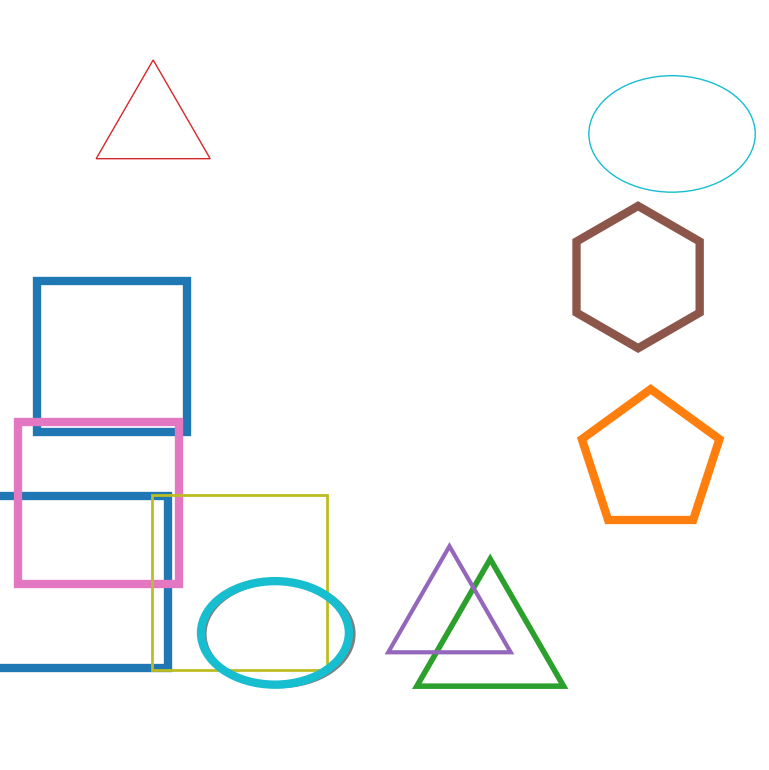[{"shape": "square", "thickness": 3, "radius": 0.49, "center": [0.145, 0.537]}, {"shape": "square", "thickness": 3, "radius": 0.56, "center": [0.107, 0.244]}, {"shape": "pentagon", "thickness": 3, "radius": 0.47, "center": [0.845, 0.401]}, {"shape": "triangle", "thickness": 2, "radius": 0.55, "center": [0.637, 0.164]}, {"shape": "triangle", "thickness": 0.5, "radius": 0.43, "center": [0.199, 0.837]}, {"shape": "triangle", "thickness": 1.5, "radius": 0.46, "center": [0.584, 0.199]}, {"shape": "hexagon", "thickness": 3, "radius": 0.46, "center": [0.829, 0.64]}, {"shape": "square", "thickness": 3, "radius": 0.52, "center": [0.128, 0.347]}, {"shape": "oval", "thickness": 1.5, "radius": 0.48, "center": [0.362, 0.177]}, {"shape": "square", "thickness": 1, "radius": 0.57, "center": [0.311, 0.243]}, {"shape": "oval", "thickness": 0.5, "radius": 0.54, "center": [0.873, 0.826]}, {"shape": "oval", "thickness": 3, "radius": 0.48, "center": [0.357, 0.178]}]